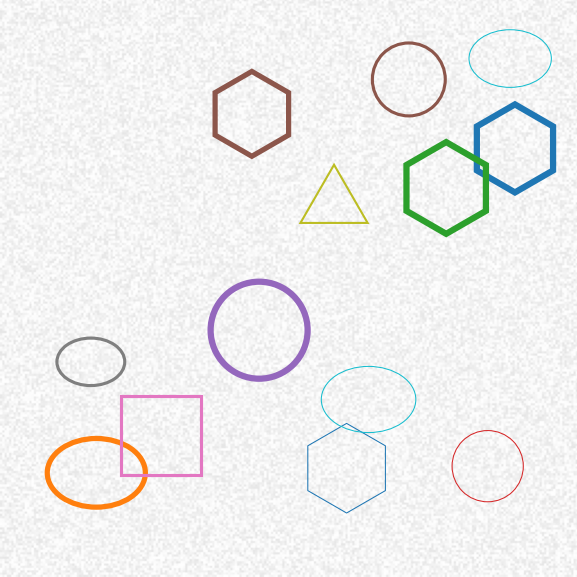[{"shape": "hexagon", "thickness": 0.5, "radius": 0.39, "center": [0.6, 0.188]}, {"shape": "hexagon", "thickness": 3, "radius": 0.38, "center": [0.892, 0.742]}, {"shape": "oval", "thickness": 2.5, "radius": 0.42, "center": [0.167, 0.18]}, {"shape": "hexagon", "thickness": 3, "radius": 0.4, "center": [0.773, 0.674]}, {"shape": "circle", "thickness": 0.5, "radius": 0.31, "center": [0.844, 0.192]}, {"shape": "circle", "thickness": 3, "radius": 0.42, "center": [0.449, 0.427]}, {"shape": "circle", "thickness": 1.5, "radius": 0.32, "center": [0.708, 0.862]}, {"shape": "hexagon", "thickness": 2.5, "radius": 0.37, "center": [0.436, 0.802]}, {"shape": "square", "thickness": 1.5, "radius": 0.35, "center": [0.279, 0.245]}, {"shape": "oval", "thickness": 1.5, "radius": 0.29, "center": [0.157, 0.373]}, {"shape": "triangle", "thickness": 1, "radius": 0.34, "center": [0.578, 0.647]}, {"shape": "oval", "thickness": 0.5, "radius": 0.36, "center": [0.883, 0.898]}, {"shape": "oval", "thickness": 0.5, "radius": 0.41, "center": [0.638, 0.307]}]